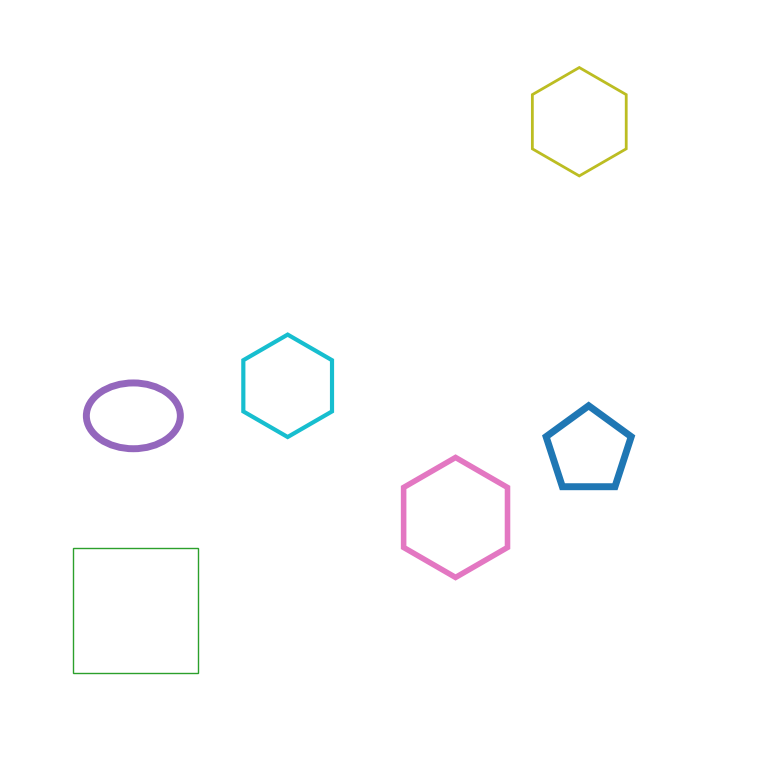[{"shape": "pentagon", "thickness": 2.5, "radius": 0.29, "center": [0.765, 0.415]}, {"shape": "square", "thickness": 0.5, "radius": 0.41, "center": [0.176, 0.207]}, {"shape": "oval", "thickness": 2.5, "radius": 0.31, "center": [0.173, 0.46]}, {"shape": "hexagon", "thickness": 2, "radius": 0.39, "center": [0.592, 0.328]}, {"shape": "hexagon", "thickness": 1, "radius": 0.35, "center": [0.752, 0.842]}, {"shape": "hexagon", "thickness": 1.5, "radius": 0.33, "center": [0.374, 0.499]}]